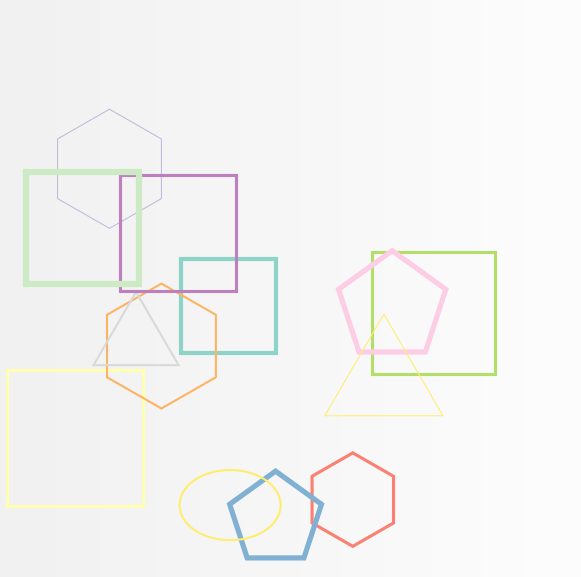[{"shape": "square", "thickness": 2, "radius": 0.41, "center": [0.393, 0.469]}, {"shape": "square", "thickness": 1.5, "radius": 0.59, "center": [0.129, 0.241]}, {"shape": "hexagon", "thickness": 0.5, "radius": 0.52, "center": [0.188, 0.707]}, {"shape": "hexagon", "thickness": 1.5, "radius": 0.4, "center": [0.607, 0.134]}, {"shape": "pentagon", "thickness": 2.5, "radius": 0.42, "center": [0.474, 0.1]}, {"shape": "hexagon", "thickness": 1, "radius": 0.54, "center": [0.278, 0.4]}, {"shape": "square", "thickness": 1.5, "radius": 0.53, "center": [0.746, 0.457]}, {"shape": "pentagon", "thickness": 2.5, "radius": 0.48, "center": [0.675, 0.468]}, {"shape": "triangle", "thickness": 1, "radius": 0.42, "center": [0.234, 0.409]}, {"shape": "square", "thickness": 1.5, "radius": 0.5, "center": [0.306, 0.596]}, {"shape": "square", "thickness": 3, "radius": 0.49, "center": [0.141, 0.605]}, {"shape": "triangle", "thickness": 0.5, "radius": 0.59, "center": [0.66, 0.338]}, {"shape": "oval", "thickness": 1, "radius": 0.43, "center": [0.396, 0.124]}]